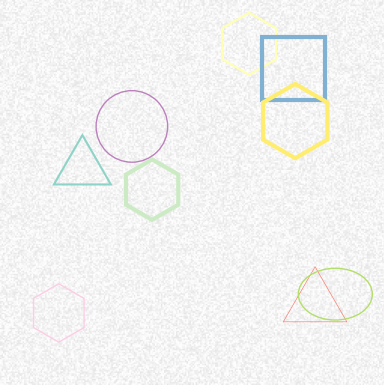[{"shape": "triangle", "thickness": 1.5, "radius": 0.43, "center": [0.214, 0.564]}, {"shape": "hexagon", "thickness": 1.5, "radius": 0.4, "center": [0.647, 0.886]}, {"shape": "triangle", "thickness": 0.5, "radius": 0.48, "center": [0.818, 0.212]}, {"shape": "square", "thickness": 3, "radius": 0.41, "center": [0.763, 0.822]}, {"shape": "oval", "thickness": 1, "radius": 0.48, "center": [0.871, 0.236]}, {"shape": "hexagon", "thickness": 1, "radius": 0.38, "center": [0.153, 0.187]}, {"shape": "circle", "thickness": 1, "radius": 0.46, "center": [0.343, 0.672]}, {"shape": "hexagon", "thickness": 3, "radius": 0.39, "center": [0.395, 0.507]}, {"shape": "hexagon", "thickness": 3, "radius": 0.48, "center": [0.767, 0.686]}]